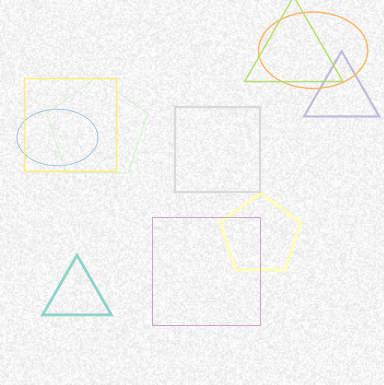[{"shape": "triangle", "thickness": 2, "radius": 0.52, "center": [0.2, 0.234]}, {"shape": "pentagon", "thickness": 2, "radius": 0.55, "center": [0.676, 0.388]}, {"shape": "triangle", "thickness": 1.5, "radius": 0.56, "center": [0.887, 0.754]}, {"shape": "oval", "thickness": 0.5, "radius": 0.53, "center": [0.149, 0.643]}, {"shape": "oval", "thickness": 1, "radius": 0.71, "center": [0.813, 0.869]}, {"shape": "triangle", "thickness": 1, "radius": 0.74, "center": [0.763, 0.862]}, {"shape": "square", "thickness": 1.5, "radius": 0.56, "center": [0.565, 0.611]}, {"shape": "square", "thickness": 0.5, "radius": 0.7, "center": [0.535, 0.296]}, {"shape": "pentagon", "thickness": 0.5, "radius": 0.69, "center": [0.252, 0.663]}, {"shape": "square", "thickness": 1, "radius": 0.6, "center": [0.182, 0.677]}]